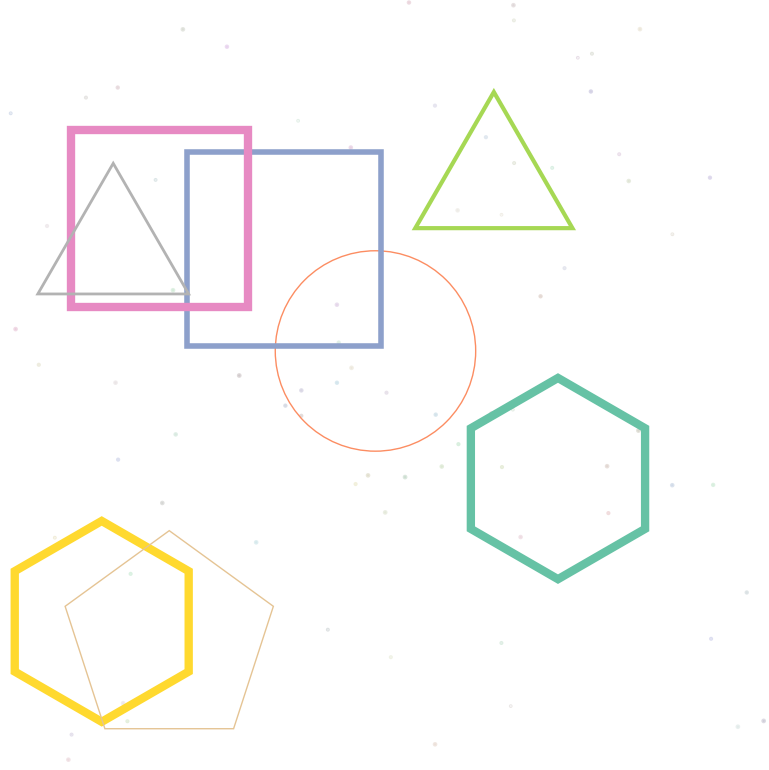[{"shape": "hexagon", "thickness": 3, "radius": 0.65, "center": [0.725, 0.378]}, {"shape": "circle", "thickness": 0.5, "radius": 0.65, "center": [0.488, 0.544]}, {"shape": "square", "thickness": 2, "radius": 0.63, "center": [0.368, 0.677]}, {"shape": "square", "thickness": 3, "radius": 0.57, "center": [0.207, 0.716]}, {"shape": "triangle", "thickness": 1.5, "radius": 0.59, "center": [0.641, 0.763]}, {"shape": "hexagon", "thickness": 3, "radius": 0.65, "center": [0.132, 0.193]}, {"shape": "pentagon", "thickness": 0.5, "radius": 0.71, "center": [0.22, 0.169]}, {"shape": "triangle", "thickness": 1, "radius": 0.57, "center": [0.147, 0.675]}]